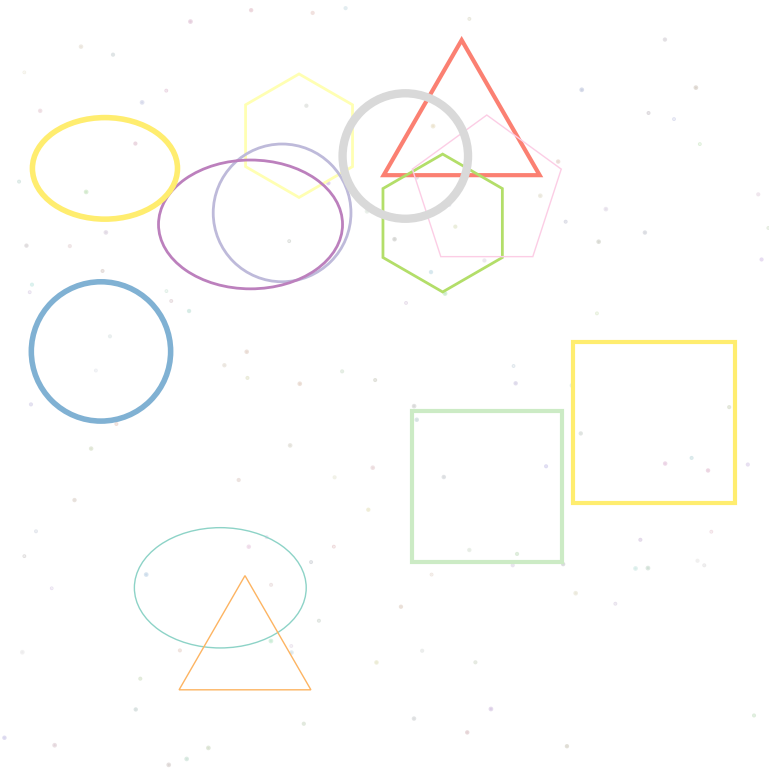[{"shape": "oval", "thickness": 0.5, "radius": 0.56, "center": [0.286, 0.237]}, {"shape": "hexagon", "thickness": 1, "radius": 0.4, "center": [0.388, 0.824]}, {"shape": "circle", "thickness": 1, "radius": 0.45, "center": [0.366, 0.724]}, {"shape": "triangle", "thickness": 1.5, "radius": 0.58, "center": [0.6, 0.831]}, {"shape": "circle", "thickness": 2, "radius": 0.45, "center": [0.131, 0.544]}, {"shape": "triangle", "thickness": 0.5, "radius": 0.49, "center": [0.318, 0.154]}, {"shape": "hexagon", "thickness": 1, "radius": 0.45, "center": [0.575, 0.71]}, {"shape": "pentagon", "thickness": 0.5, "radius": 0.51, "center": [0.632, 0.749]}, {"shape": "circle", "thickness": 3, "radius": 0.41, "center": [0.526, 0.797]}, {"shape": "oval", "thickness": 1, "radius": 0.6, "center": [0.325, 0.709]}, {"shape": "square", "thickness": 1.5, "radius": 0.49, "center": [0.632, 0.368]}, {"shape": "oval", "thickness": 2, "radius": 0.47, "center": [0.136, 0.781]}, {"shape": "square", "thickness": 1.5, "radius": 0.52, "center": [0.85, 0.451]}]